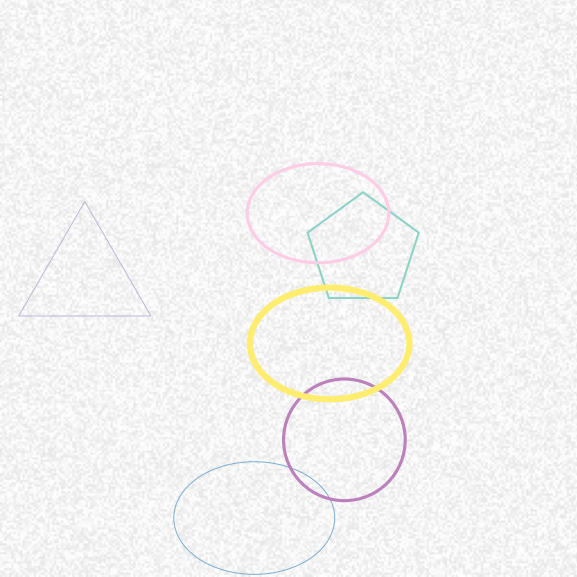[{"shape": "pentagon", "thickness": 1, "radius": 0.51, "center": [0.629, 0.565]}, {"shape": "triangle", "thickness": 0.5, "radius": 0.66, "center": [0.147, 0.518]}, {"shape": "oval", "thickness": 0.5, "radius": 0.7, "center": [0.44, 0.102]}, {"shape": "oval", "thickness": 1.5, "radius": 0.61, "center": [0.551, 0.63]}, {"shape": "circle", "thickness": 1.5, "radius": 0.53, "center": [0.596, 0.237]}, {"shape": "oval", "thickness": 3, "radius": 0.69, "center": [0.571, 0.404]}]